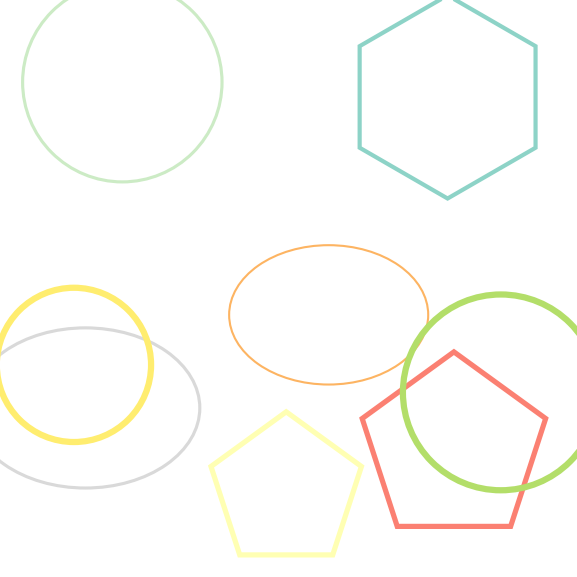[{"shape": "hexagon", "thickness": 2, "radius": 0.88, "center": [0.775, 0.831]}, {"shape": "pentagon", "thickness": 2.5, "radius": 0.68, "center": [0.496, 0.149]}, {"shape": "pentagon", "thickness": 2.5, "radius": 0.84, "center": [0.786, 0.223]}, {"shape": "oval", "thickness": 1, "radius": 0.86, "center": [0.569, 0.454]}, {"shape": "circle", "thickness": 3, "radius": 0.85, "center": [0.867, 0.32]}, {"shape": "oval", "thickness": 1.5, "radius": 0.99, "center": [0.148, 0.293]}, {"shape": "circle", "thickness": 1.5, "radius": 0.86, "center": [0.212, 0.857]}, {"shape": "circle", "thickness": 3, "radius": 0.67, "center": [0.128, 0.367]}]